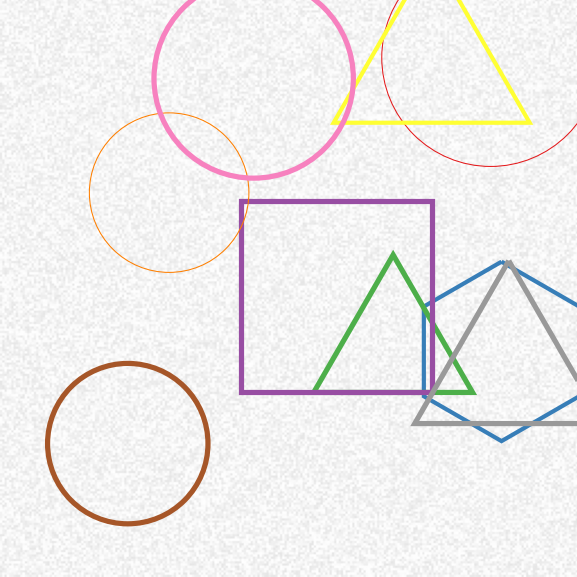[{"shape": "circle", "thickness": 0.5, "radius": 0.94, "center": [0.85, 0.899]}, {"shape": "hexagon", "thickness": 2, "radius": 0.78, "center": [0.868, 0.391]}, {"shape": "triangle", "thickness": 2.5, "radius": 0.79, "center": [0.681, 0.399]}, {"shape": "square", "thickness": 2.5, "radius": 0.83, "center": [0.583, 0.486]}, {"shape": "circle", "thickness": 0.5, "radius": 0.69, "center": [0.293, 0.666]}, {"shape": "triangle", "thickness": 2, "radius": 0.98, "center": [0.747, 0.885]}, {"shape": "circle", "thickness": 2.5, "radius": 0.69, "center": [0.221, 0.231]}, {"shape": "circle", "thickness": 2.5, "radius": 0.86, "center": [0.439, 0.863]}, {"shape": "triangle", "thickness": 2.5, "radius": 0.94, "center": [0.881, 0.36]}]